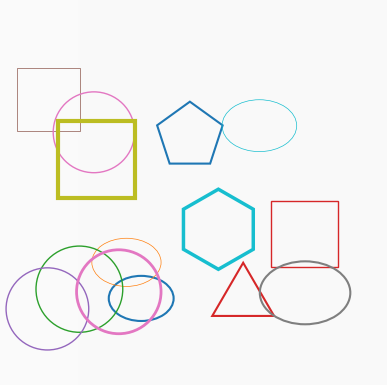[{"shape": "oval", "thickness": 1.5, "radius": 0.42, "center": [0.364, 0.225]}, {"shape": "pentagon", "thickness": 1.5, "radius": 0.44, "center": [0.49, 0.647]}, {"shape": "oval", "thickness": 0.5, "radius": 0.45, "center": [0.326, 0.319]}, {"shape": "circle", "thickness": 1, "radius": 0.56, "center": [0.205, 0.249]}, {"shape": "triangle", "thickness": 1.5, "radius": 0.46, "center": [0.628, 0.225]}, {"shape": "square", "thickness": 1, "radius": 0.43, "center": [0.786, 0.392]}, {"shape": "circle", "thickness": 1, "radius": 0.53, "center": [0.122, 0.198]}, {"shape": "square", "thickness": 0.5, "radius": 0.41, "center": [0.125, 0.741]}, {"shape": "circle", "thickness": 1, "radius": 0.52, "center": [0.242, 0.656]}, {"shape": "circle", "thickness": 2, "radius": 0.55, "center": [0.307, 0.242]}, {"shape": "oval", "thickness": 1.5, "radius": 0.58, "center": [0.787, 0.239]}, {"shape": "square", "thickness": 3, "radius": 0.5, "center": [0.25, 0.586]}, {"shape": "oval", "thickness": 0.5, "radius": 0.48, "center": [0.669, 0.674]}, {"shape": "hexagon", "thickness": 2.5, "radius": 0.52, "center": [0.564, 0.405]}]